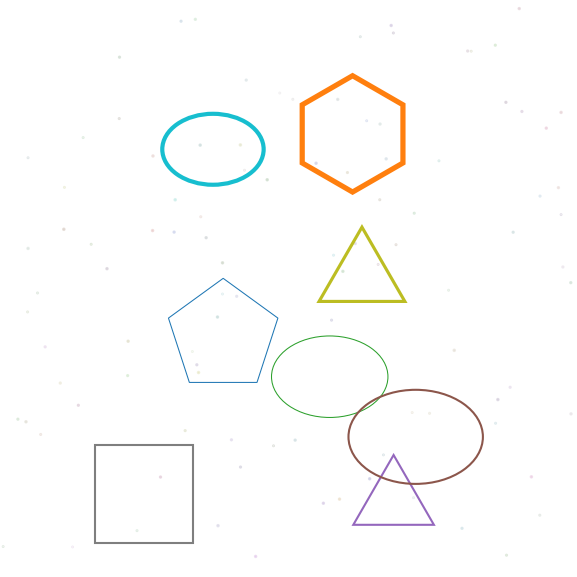[{"shape": "pentagon", "thickness": 0.5, "radius": 0.5, "center": [0.386, 0.418]}, {"shape": "hexagon", "thickness": 2.5, "radius": 0.5, "center": [0.611, 0.767]}, {"shape": "oval", "thickness": 0.5, "radius": 0.5, "center": [0.571, 0.347]}, {"shape": "triangle", "thickness": 1, "radius": 0.4, "center": [0.682, 0.131]}, {"shape": "oval", "thickness": 1, "radius": 0.58, "center": [0.72, 0.243]}, {"shape": "square", "thickness": 1, "radius": 0.42, "center": [0.249, 0.144]}, {"shape": "triangle", "thickness": 1.5, "radius": 0.43, "center": [0.627, 0.52]}, {"shape": "oval", "thickness": 2, "radius": 0.44, "center": [0.369, 0.741]}]